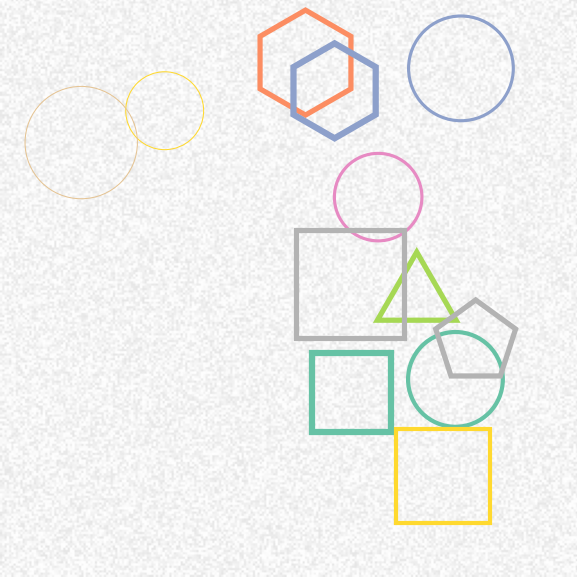[{"shape": "square", "thickness": 3, "radius": 0.34, "center": [0.609, 0.32]}, {"shape": "circle", "thickness": 2, "radius": 0.41, "center": [0.789, 0.342]}, {"shape": "hexagon", "thickness": 2.5, "radius": 0.45, "center": [0.529, 0.891]}, {"shape": "hexagon", "thickness": 3, "radius": 0.41, "center": [0.579, 0.842]}, {"shape": "circle", "thickness": 1.5, "radius": 0.45, "center": [0.798, 0.881]}, {"shape": "circle", "thickness": 1.5, "radius": 0.38, "center": [0.655, 0.658]}, {"shape": "triangle", "thickness": 2.5, "radius": 0.39, "center": [0.722, 0.484]}, {"shape": "square", "thickness": 2, "radius": 0.4, "center": [0.767, 0.175]}, {"shape": "circle", "thickness": 0.5, "radius": 0.34, "center": [0.285, 0.807]}, {"shape": "circle", "thickness": 0.5, "radius": 0.49, "center": [0.141, 0.752]}, {"shape": "square", "thickness": 2.5, "radius": 0.47, "center": [0.606, 0.507]}, {"shape": "pentagon", "thickness": 2.5, "radius": 0.36, "center": [0.824, 0.407]}]